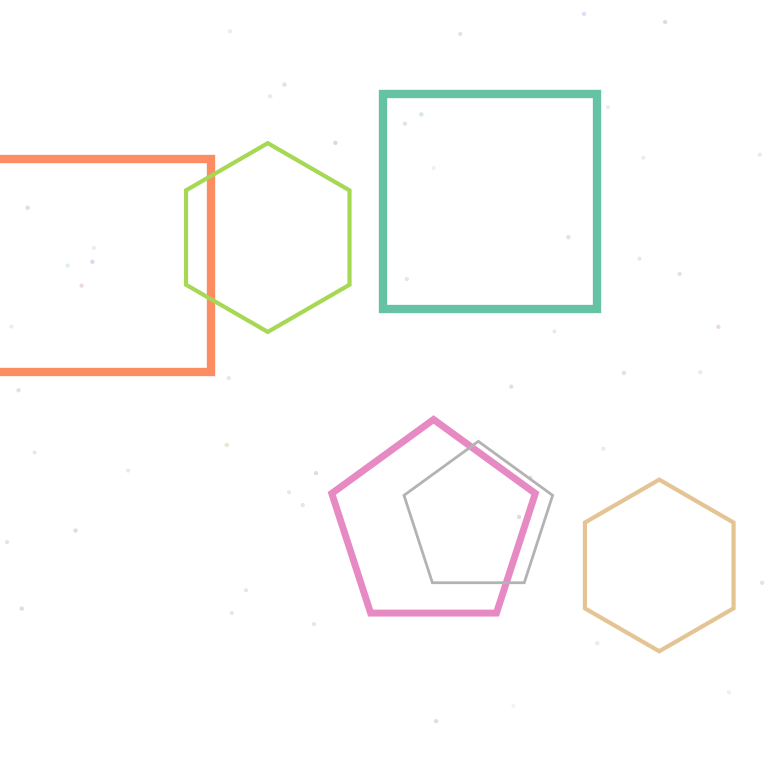[{"shape": "square", "thickness": 3, "radius": 0.7, "center": [0.636, 0.738]}, {"shape": "square", "thickness": 3, "radius": 0.69, "center": [0.136, 0.655]}, {"shape": "pentagon", "thickness": 2.5, "radius": 0.69, "center": [0.563, 0.316]}, {"shape": "hexagon", "thickness": 1.5, "radius": 0.61, "center": [0.348, 0.692]}, {"shape": "hexagon", "thickness": 1.5, "radius": 0.56, "center": [0.856, 0.266]}, {"shape": "pentagon", "thickness": 1, "radius": 0.51, "center": [0.621, 0.325]}]